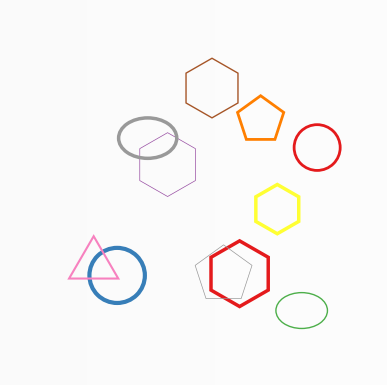[{"shape": "circle", "thickness": 2, "radius": 0.3, "center": [0.818, 0.617]}, {"shape": "hexagon", "thickness": 2.5, "radius": 0.43, "center": [0.618, 0.289]}, {"shape": "circle", "thickness": 3, "radius": 0.36, "center": [0.302, 0.285]}, {"shape": "oval", "thickness": 1, "radius": 0.33, "center": [0.779, 0.193]}, {"shape": "hexagon", "thickness": 0.5, "radius": 0.41, "center": [0.432, 0.572]}, {"shape": "pentagon", "thickness": 2, "radius": 0.31, "center": [0.673, 0.689]}, {"shape": "hexagon", "thickness": 2.5, "radius": 0.32, "center": [0.716, 0.457]}, {"shape": "hexagon", "thickness": 1, "radius": 0.39, "center": [0.547, 0.771]}, {"shape": "triangle", "thickness": 1.5, "radius": 0.37, "center": [0.242, 0.313]}, {"shape": "oval", "thickness": 2.5, "radius": 0.38, "center": [0.381, 0.641]}, {"shape": "pentagon", "thickness": 0.5, "radius": 0.39, "center": [0.577, 0.287]}]